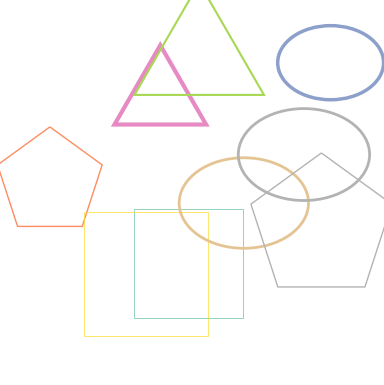[{"shape": "square", "thickness": 0.5, "radius": 0.7, "center": [0.489, 0.315]}, {"shape": "pentagon", "thickness": 1, "radius": 0.71, "center": [0.13, 0.528]}, {"shape": "oval", "thickness": 2.5, "radius": 0.69, "center": [0.859, 0.837]}, {"shape": "triangle", "thickness": 3, "radius": 0.69, "center": [0.416, 0.745]}, {"shape": "triangle", "thickness": 1.5, "radius": 0.97, "center": [0.517, 0.851]}, {"shape": "square", "thickness": 0.5, "radius": 0.81, "center": [0.38, 0.288]}, {"shape": "oval", "thickness": 2, "radius": 0.84, "center": [0.633, 0.473]}, {"shape": "pentagon", "thickness": 1, "radius": 0.96, "center": [0.835, 0.41]}, {"shape": "oval", "thickness": 2, "radius": 0.85, "center": [0.789, 0.599]}]